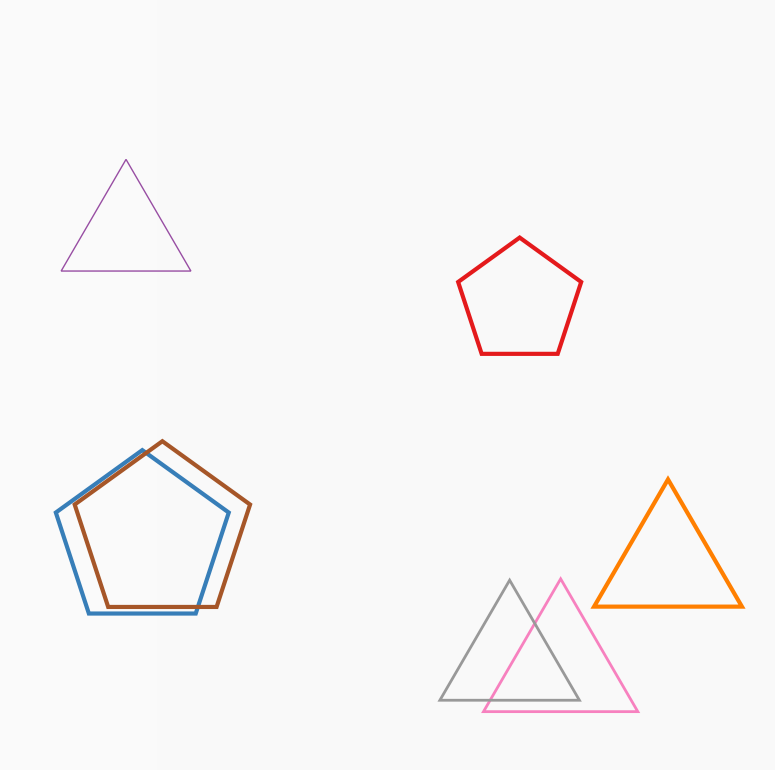[{"shape": "pentagon", "thickness": 1.5, "radius": 0.42, "center": [0.671, 0.608]}, {"shape": "pentagon", "thickness": 1.5, "radius": 0.59, "center": [0.184, 0.298]}, {"shape": "triangle", "thickness": 0.5, "radius": 0.48, "center": [0.163, 0.696]}, {"shape": "triangle", "thickness": 1.5, "radius": 0.55, "center": [0.862, 0.267]}, {"shape": "pentagon", "thickness": 1.5, "radius": 0.59, "center": [0.21, 0.308]}, {"shape": "triangle", "thickness": 1, "radius": 0.57, "center": [0.723, 0.133]}, {"shape": "triangle", "thickness": 1, "radius": 0.52, "center": [0.658, 0.143]}]